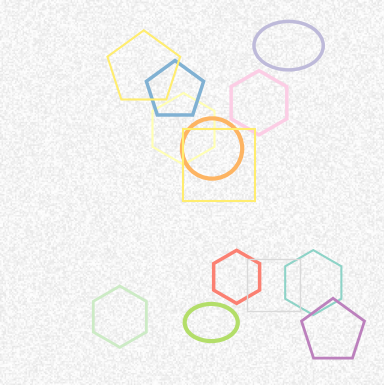[{"shape": "hexagon", "thickness": 1.5, "radius": 0.42, "center": [0.814, 0.266]}, {"shape": "hexagon", "thickness": 1.5, "radius": 0.47, "center": [0.477, 0.665]}, {"shape": "oval", "thickness": 2.5, "radius": 0.45, "center": [0.75, 0.881]}, {"shape": "hexagon", "thickness": 2.5, "radius": 0.34, "center": [0.615, 0.281]}, {"shape": "pentagon", "thickness": 2.5, "radius": 0.39, "center": [0.455, 0.765]}, {"shape": "circle", "thickness": 3, "radius": 0.39, "center": [0.551, 0.614]}, {"shape": "oval", "thickness": 3, "radius": 0.34, "center": [0.549, 0.162]}, {"shape": "hexagon", "thickness": 2.5, "radius": 0.42, "center": [0.673, 0.733]}, {"shape": "square", "thickness": 1, "radius": 0.34, "center": [0.711, 0.259]}, {"shape": "pentagon", "thickness": 2, "radius": 0.43, "center": [0.865, 0.139]}, {"shape": "hexagon", "thickness": 2, "radius": 0.4, "center": [0.311, 0.177]}, {"shape": "square", "thickness": 1.5, "radius": 0.47, "center": [0.569, 0.572]}, {"shape": "pentagon", "thickness": 1.5, "radius": 0.5, "center": [0.374, 0.822]}]